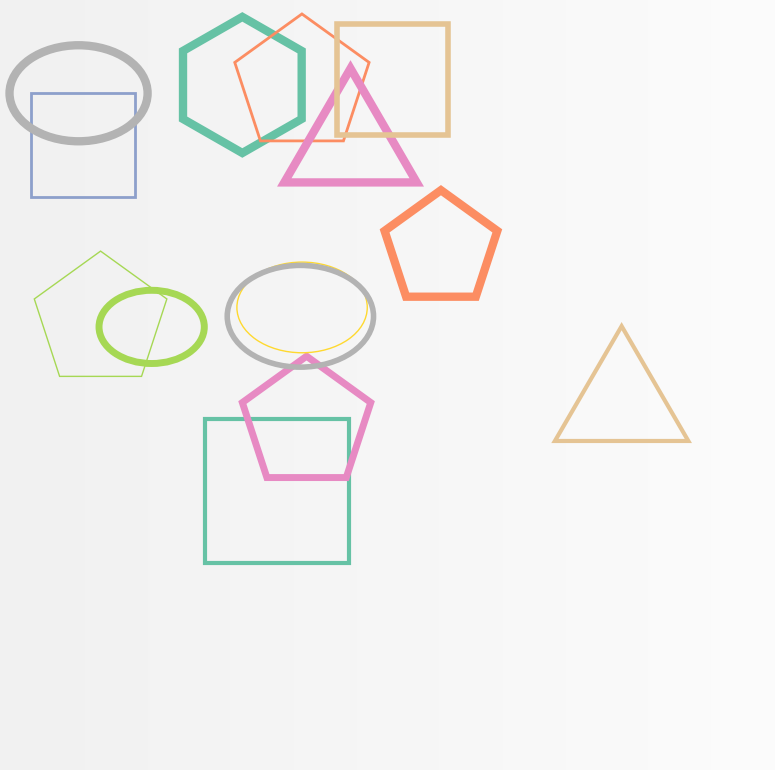[{"shape": "square", "thickness": 1.5, "radius": 0.47, "center": [0.357, 0.362]}, {"shape": "hexagon", "thickness": 3, "radius": 0.44, "center": [0.313, 0.89]}, {"shape": "pentagon", "thickness": 1, "radius": 0.46, "center": [0.39, 0.891]}, {"shape": "pentagon", "thickness": 3, "radius": 0.38, "center": [0.569, 0.677]}, {"shape": "square", "thickness": 1, "radius": 0.34, "center": [0.107, 0.811]}, {"shape": "triangle", "thickness": 3, "radius": 0.49, "center": [0.452, 0.812]}, {"shape": "pentagon", "thickness": 2.5, "radius": 0.44, "center": [0.396, 0.45]}, {"shape": "oval", "thickness": 2.5, "radius": 0.34, "center": [0.196, 0.575]}, {"shape": "pentagon", "thickness": 0.5, "radius": 0.45, "center": [0.13, 0.584]}, {"shape": "oval", "thickness": 0.5, "radius": 0.42, "center": [0.39, 0.601]}, {"shape": "square", "thickness": 2, "radius": 0.36, "center": [0.507, 0.897]}, {"shape": "triangle", "thickness": 1.5, "radius": 0.5, "center": [0.802, 0.477]}, {"shape": "oval", "thickness": 3, "radius": 0.45, "center": [0.101, 0.879]}, {"shape": "oval", "thickness": 2, "radius": 0.47, "center": [0.388, 0.589]}]